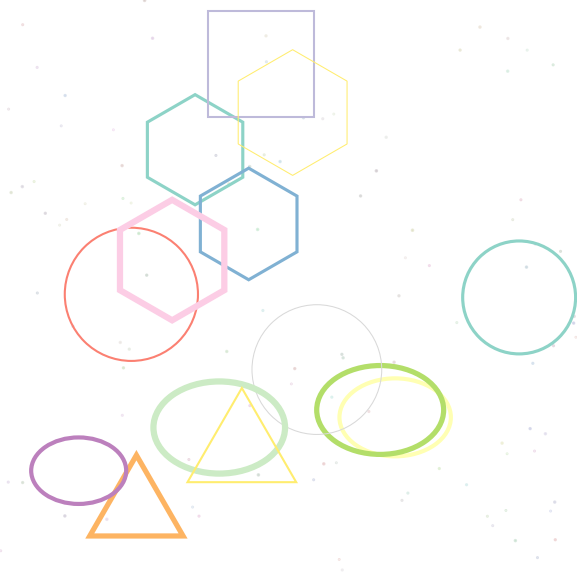[{"shape": "hexagon", "thickness": 1.5, "radius": 0.48, "center": [0.338, 0.74]}, {"shape": "circle", "thickness": 1.5, "radius": 0.49, "center": [0.899, 0.484]}, {"shape": "oval", "thickness": 2, "radius": 0.48, "center": [0.684, 0.276]}, {"shape": "square", "thickness": 1, "radius": 0.46, "center": [0.453, 0.888]}, {"shape": "circle", "thickness": 1, "radius": 0.58, "center": [0.227, 0.489]}, {"shape": "hexagon", "thickness": 1.5, "radius": 0.48, "center": [0.431, 0.611]}, {"shape": "triangle", "thickness": 2.5, "radius": 0.47, "center": [0.236, 0.118]}, {"shape": "oval", "thickness": 2.5, "radius": 0.55, "center": [0.658, 0.289]}, {"shape": "hexagon", "thickness": 3, "radius": 0.52, "center": [0.298, 0.549]}, {"shape": "circle", "thickness": 0.5, "radius": 0.56, "center": [0.549, 0.359]}, {"shape": "oval", "thickness": 2, "radius": 0.41, "center": [0.136, 0.184]}, {"shape": "oval", "thickness": 3, "radius": 0.57, "center": [0.38, 0.259]}, {"shape": "hexagon", "thickness": 0.5, "radius": 0.54, "center": [0.507, 0.804]}, {"shape": "triangle", "thickness": 1, "radius": 0.54, "center": [0.419, 0.219]}]